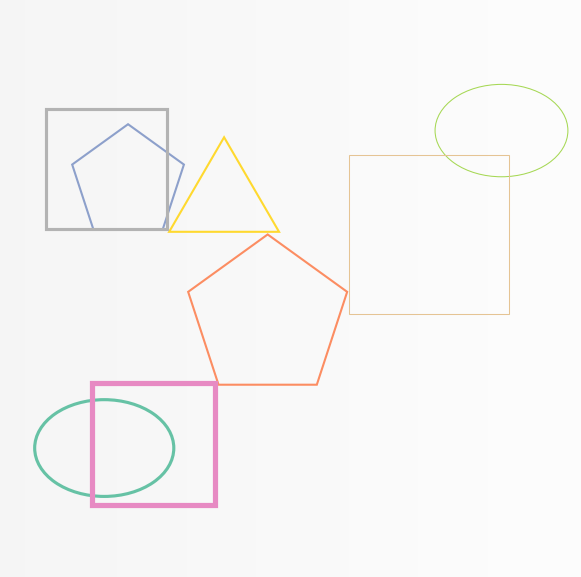[{"shape": "oval", "thickness": 1.5, "radius": 0.6, "center": [0.179, 0.223]}, {"shape": "pentagon", "thickness": 1, "radius": 0.72, "center": [0.461, 0.449]}, {"shape": "pentagon", "thickness": 1, "radius": 0.51, "center": [0.22, 0.683]}, {"shape": "square", "thickness": 2.5, "radius": 0.53, "center": [0.264, 0.23]}, {"shape": "oval", "thickness": 0.5, "radius": 0.57, "center": [0.863, 0.773]}, {"shape": "triangle", "thickness": 1, "radius": 0.55, "center": [0.386, 0.652]}, {"shape": "square", "thickness": 0.5, "radius": 0.69, "center": [0.738, 0.593]}, {"shape": "square", "thickness": 1.5, "radius": 0.52, "center": [0.183, 0.706]}]